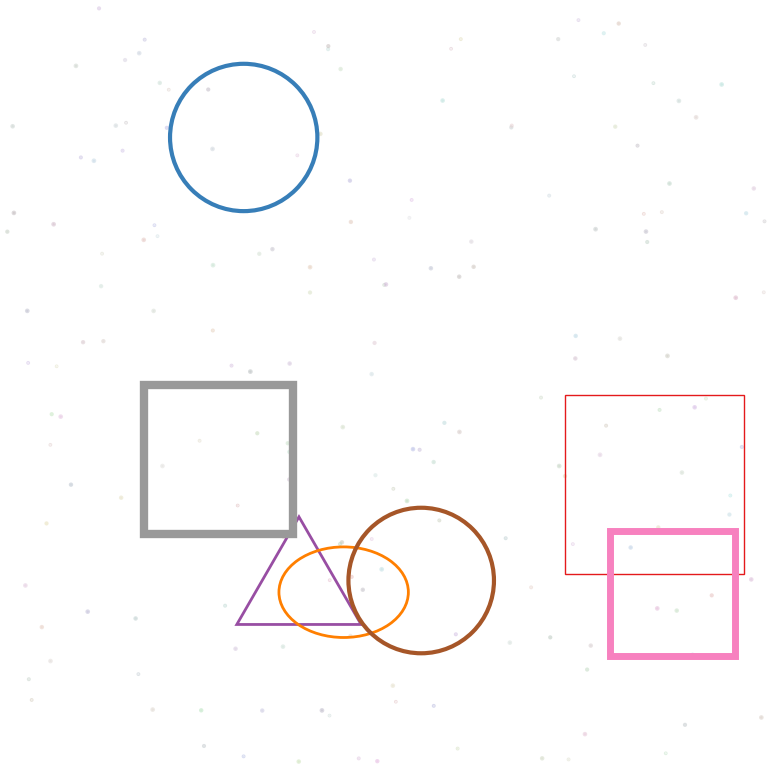[{"shape": "square", "thickness": 0.5, "radius": 0.58, "center": [0.85, 0.371]}, {"shape": "circle", "thickness": 1.5, "radius": 0.48, "center": [0.316, 0.821]}, {"shape": "triangle", "thickness": 1, "radius": 0.47, "center": [0.388, 0.236]}, {"shape": "oval", "thickness": 1, "radius": 0.42, "center": [0.446, 0.231]}, {"shape": "circle", "thickness": 1.5, "radius": 0.47, "center": [0.547, 0.246]}, {"shape": "square", "thickness": 2.5, "radius": 0.41, "center": [0.874, 0.229]}, {"shape": "square", "thickness": 3, "radius": 0.48, "center": [0.284, 0.403]}]